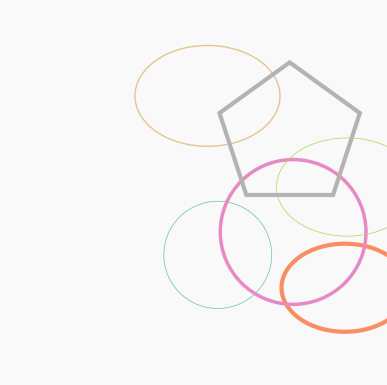[{"shape": "circle", "thickness": 0.5, "radius": 0.7, "center": [0.562, 0.338]}, {"shape": "oval", "thickness": 3, "radius": 0.82, "center": [0.89, 0.253]}, {"shape": "circle", "thickness": 2.5, "radius": 0.94, "center": [0.756, 0.398]}, {"shape": "oval", "thickness": 0.5, "radius": 0.91, "center": [0.896, 0.514]}, {"shape": "oval", "thickness": 1, "radius": 0.94, "center": [0.535, 0.751]}, {"shape": "pentagon", "thickness": 3, "radius": 0.95, "center": [0.748, 0.648]}]